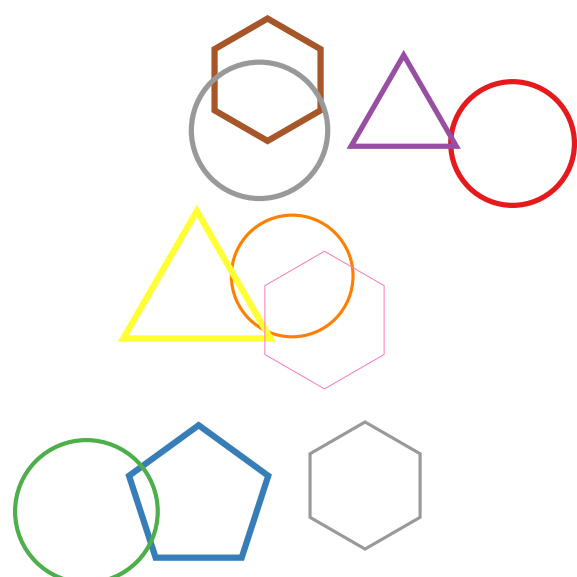[{"shape": "circle", "thickness": 2.5, "radius": 0.54, "center": [0.888, 0.751]}, {"shape": "pentagon", "thickness": 3, "radius": 0.63, "center": [0.344, 0.136]}, {"shape": "circle", "thickness": 2, "radius": 0.62, "center": [0.15, 0.114]}, {"shape": "triangle", "thickness": 2.5, "radius": 0.53, "center": [0.699, 0.799]}, {"shape": "circle", "thickness": 1.5, "radius": 0.53, "center": [0.506, 0.521]}, {"shape": "triangle", "thickness": 3, "radius": 0.74, "center": [0.341, 0.487]}, {"shape": "hexagon", "thickness": 3, "radius": 0.53, "center": [0.463, 0.861]}, {"shape": "hexagon", "thickness": 0.5, "radius": 0.6, "center": [0.562, 0.445]}, {"shape": "hexagon", "thickness": 1.5, "radius": 0.55, "center": [0.632, 0.158]}, {"shape": "circle", "thickness": 2.5, "radius": 0.59, "center": [0.449, 0.773]}]